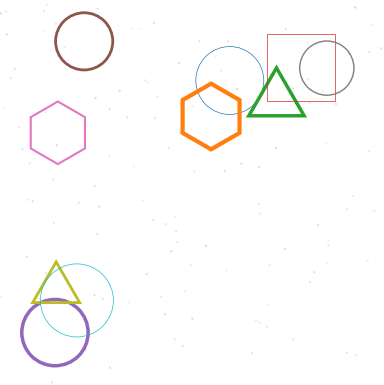[{"shape": "circle", "thickness": 0.5, "radius": 0.44, "center": [0.597, 0.791]}, {"shape": "hexagon", "thickness": 3, "radius": 0.43, "center": [0.548, 0.697]}, {"shape": "triangle", "thickness": 2.5, "radius": 0.41, "center": [0.718, 0.741]}, {"shape": "square", "thickness": 0.5, "radius": 0.44, "center": [0.782, 0.825]}, {"shape": "circle", "thickness": 2.5, "radius": 0.43, "center": [0.143, 0.136]}, {"shape": "circle", "thickness": 2, "radius": 0.37, "center": [0.219, 0.893]}, {"shape": "hexagon", "thickness": 1.5, "radius": 0.41, "center": [0.15, 0.655]}, {"shape": "circle", "thickness": 1, "radius": 0.35, "center": [0.849, 0.823]}, {"shape": "triangle", "thickness": 2, "radius": 0.35, "center": [0.146, 0.249]}, {"shape": "circle", "thickness": 0.5, "radius": 0.47, "center": [0.2, 0.22]}]